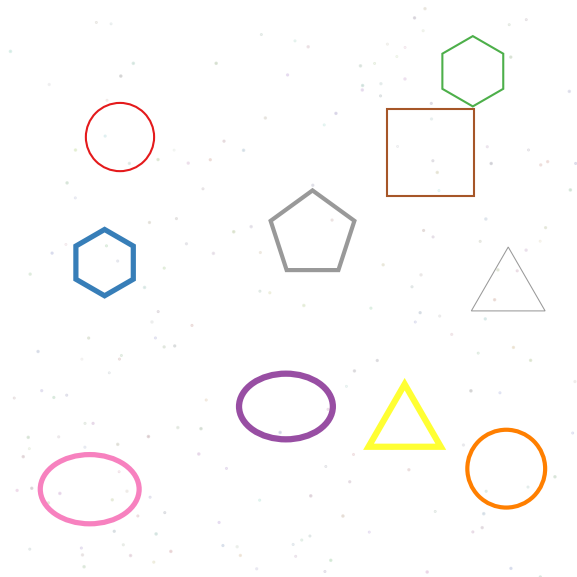[{"shape": "circle", "thickness": 1, "radius": 0.3, "center": [0.208, 0.762]}, {"shape": "hexagon", "thickness": 2.5, "radius": 0.29, "center": [0.181, 0.544]}, {"shape": "hexagon", "thickness": 1, "radius": 0.3, "center": [0.819, 0.876]}, {"shape": "oval", "thickness": 3, "radius": 0.41, "center": [0.495, 0.295]}, {"shape": "circle", "thickness": 2, "radius": 0.34, "center": [0.877, 0.188]}, {"shape": "triangle", "thickness": 3, "radius": 0.36, "center": [0.701, 0.262]}, {"shape": "square", "thickness": 1, "radius": 0.38, "center": [0.745, 0.735]}, {"shape": "oval", "thickness": 2.5, "radius": 0.43, "center": [0.155, 0.152]}, {"shape": "pentagon", "thickness": 2, "radius": 0.38, "center": [0.541, 0.593]}, {"shape": "triangle", "thickness": 0.5, "radius": 0.37, "center": [0.88, 0.498]}]